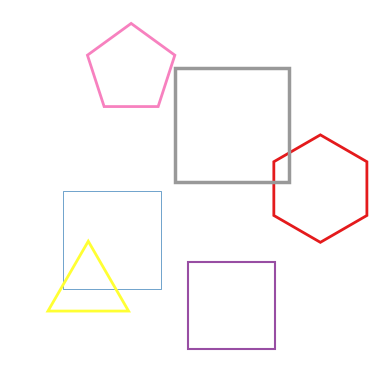[{"shape": "hexagon", "thickness": 2, "radius": 0.7, "center": [0.832, 0.51]}, {"shape": "square", "thickness": 0.5, "radius": 0.64, "center": [0.291, 0.377]}, {"shape": "square", "thickness": 1.5, "radius": 0.57, "center": [0.6, 0.207]}, {"shape": "triangle", "thickness": 2, "radius": 0.6, "center": [0.229, 0.252]}, {"shape": "pentagon", "thickness": 2, "radius": 0.6, "center": [0.341, 0.82]}, {"shape": "square", "thickness": 2.5, "radius": 0.74, "center": [0.602, 0.675]}]